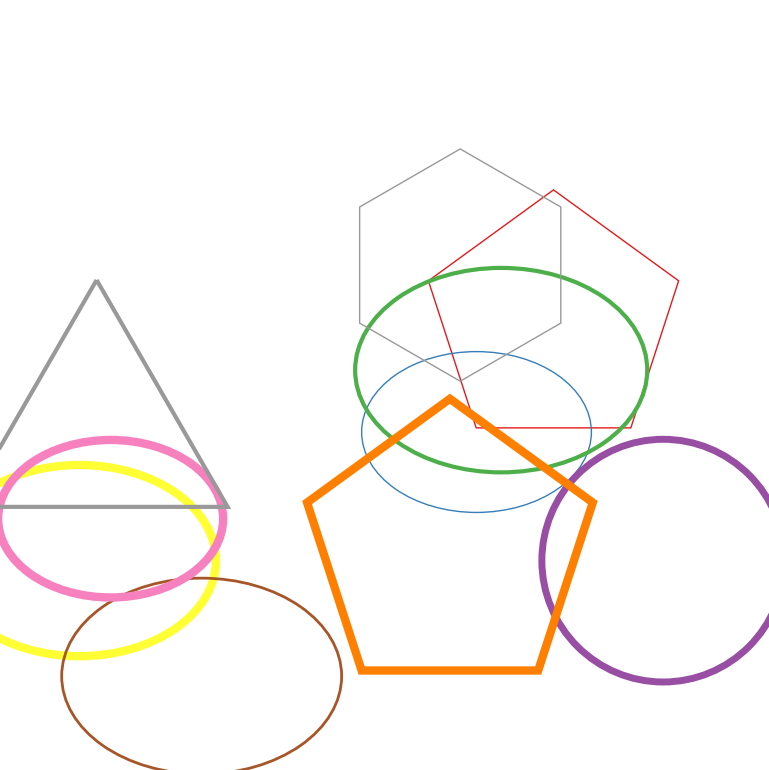[{"shape": "pentagon", "thickness": 0.5, "radius": 0.85, "center": [0.719, 0.583]}, {"shape": "oval", "thickness": 0.5, "radius": 0.75, "center": [0.619, 0.439]}, {"shape": "oval", "thickness": 1.5, "radius": 0.95, "center": [0.651, 0.519]}, {"shape": "circle", "thickness": 2.5, "radius": 0.79, "center": [0.861, 0.272]}, {"shape": "pentagon", "thickness": 3, "radius": 0.98, "center": [0.584, 0.287]}, {"shape": "oval", "thickness": 3, "radius": 0.89, "center": [0.103, 0.272]}, {"shape": "oval", "thickness": 1, "radius": 0.91, "center": [0.262, 0.122]}, {"shape": "oval", "thickness": 3, "radius": 0.73, "center": [0.144, 0.326]}, {"shape": "triangle", "thickness": 1.5, "radius": 0.98, "center": [0.125, 0.44]}, {"shape": "hexagon", "thickness": 0.5, "radius": 0.75, "center": [0.598, 0.656]}]